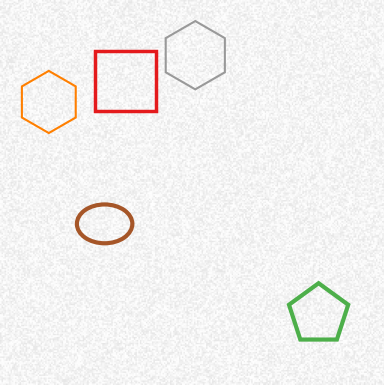[{"shape": "square", "thickness": 2.5, "radius": 0.39, "center": [0.325, 0.79]}, {"shape": "pentagon", "thickness": 3, "radius": 0.4, "center": [0.828, 0.183]}, {"shape": "hexagon", "thickness": 1.5, "radius": 0.4, "center": [0.127, 0.735]}, {"shape": "oval", "thickness": 3, "radius": 0.36, "center": [0.272, 0.419]}, {"shape": "hexagon", "thickness": 1.5, "radius": 0.44, "center": [0.507, 0.857]}]